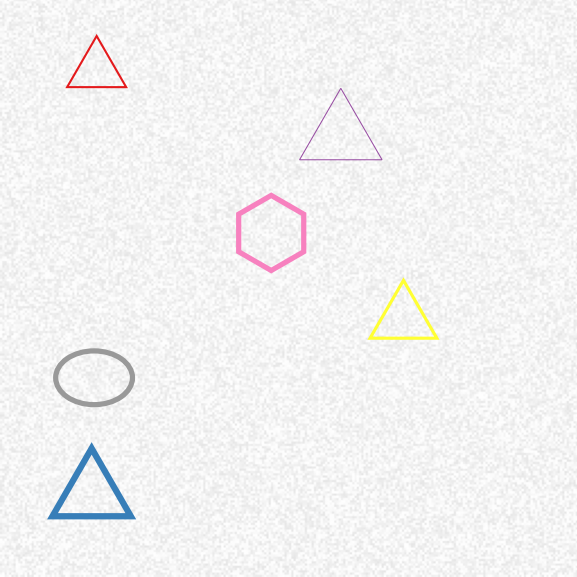[{"shape": "triangle", "thickness": 1, "radius": 0.3, "center": [0.167, 0.878]}, {"shape": "triangle", "thickness": 3, "radius": 0.39, "center": [0.159, 0.144]}, {"shape": "triangle", "thickness": 0.5, "radius": 0.41, "center": [0.59, 0.764]}, {"shape": "triangle", "thickness": 1.5, "radius": 0.33, "center": [0.699, 0.447]}, {"shape": "hexagon", "thickness": 2.5, "radius": 0.33, "center": [0.47, 0.596]}, {"shape": "oval", "thickness": 2.5, "radius": 0.33, "center": [0.163, 0.345]}]